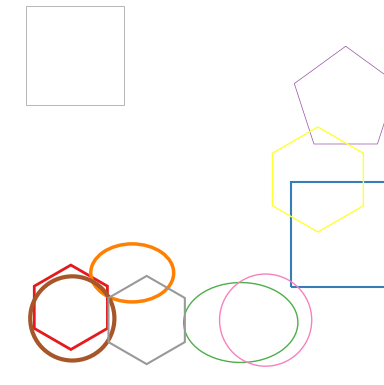[{"shape": "hexagon", "thickness": 2, "radius": 0.55, "center": [0.184, 0.202]}, {"shape": "square", "thickness": 1.5, "radius": 0.68, "center": [0.892, 0.392]}, {"shape": "oval", "thickness": 1, "radius": 0.74, "center": [0.625, 0.162]}, {"shape": "pentagon", "thickness": 0.5, "radius": 0.7, "center": [0.898, 0.74]}, {"shape": "oval", "thickness": 2.5, "radius": 0.54, "center": [0.343, 0.291]}, {"shape": "hexagon", "thickness": 1, "radius": 0.68, "center": [0.826, 0.534]}, {"shape": "circle", "thickness": 3, "radius": 0.55, "center": [0.188, 0.173]}, {"shape": "circle", "thickness": 1, "radius": 0.6, "center": [0.69, 0.169]}, {"shape": "hexagon", "thickness": 1.5, "radius": 0.57, "center": [0.381, 0.169]}, {"shape": "square", "thickness": 0.5, "radius": 0.64, "center": [0.195, 0.856]}]